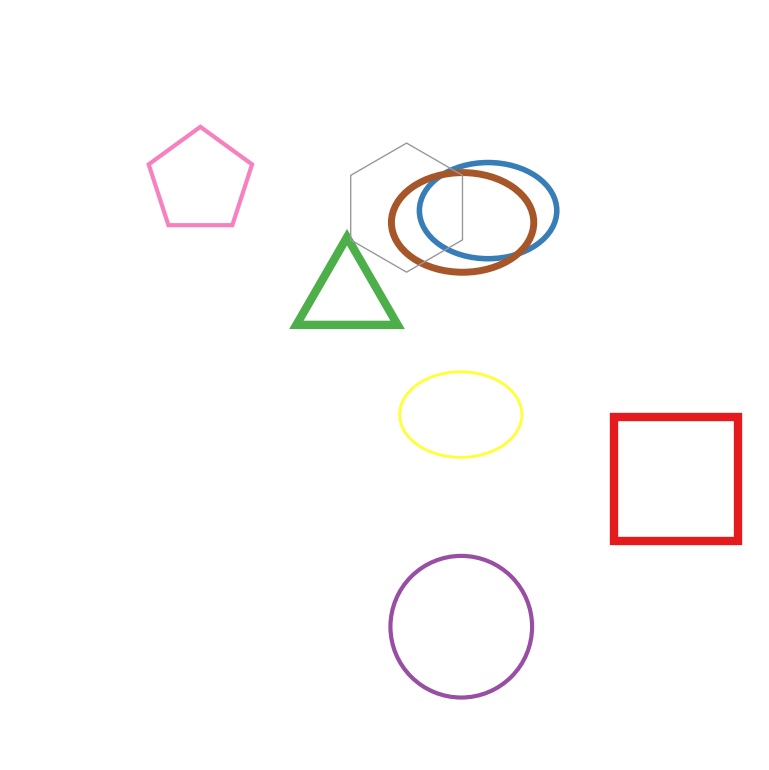[{"shape": "square", "thickness": 3, "radius": 0.4, "center": [0.878, 0.378]}, {"shape": "oval", "thickness": 2, "radius": 0.45, "center": [0.634, 0.726]}, {"shape": "triangle", "thickness": 3, "radius": 0.38, "center": [0.451, 0.616]}, {"shape": "circle", "thickness": 1.5, "radius": 0.46, "center": [0.599, 0.186]}, {"shape": "oval", "thickness": 1, "radius": 0.4, "center": [0.598, 0.462]}, {"shape": "oval", "thickness": 2.5, "radius": 0.46, "center": [0.601, 0.711]}, {"shape": "pentagon", "thickness": 1.5, "radius": 0.35, "center": [0.26, 0.765]}, {"shape": "hexagon", "thickness": 0.5, "radius": 0.42, "center": [0.528, 0.73]}]